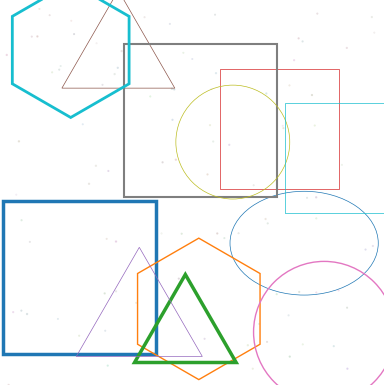[{"shape": "square", "thickness": 2.5, "radius": 0.99, "center": [0.206, 0.279]}, {"shape": "oval", "thickness": 0.5, "radius": 0.96, "center": [0.79, 0.368]}, {"shape": "hexagon", "thickness": 1, "radius": 0.92, "center": [0.516, 0.198]}, {"shape": "triangle", "thickness": 2.5, "radius": 0.76, "center": [0.481, 0.135]}, {"shape": "square", "thickness": 0.5, "radius": 0.77, "center": [0.726, 0.665]}, {"shape": "triangle", "thickness": 0.5, "radius": 0.94, "center": [0.362, 0.169]}, {"shape": "triangle", "thickness": 0.5, "radius": 0.85, "center": [0.307, 0.856]}, {"shape": "circle", "thickness": 1, "radius": 0.92, "center": [0.842, 0.138]}, {"shape": "square", "thickness": 1.5, "radius": 0.99, "center": [0.522, 0.687]}, {"shape": "circle", "thickness": 0.5, "radius": 0.74, "center": [0.605, 0.631]}, {"shape": "square", "thickness": 0.5, "radius": 0.71, "center": [0.882, 0.588]}, {"shape": "hexagon", "thickness": 2, "radius": 0.88, "center": [0.184, 0.87]}]